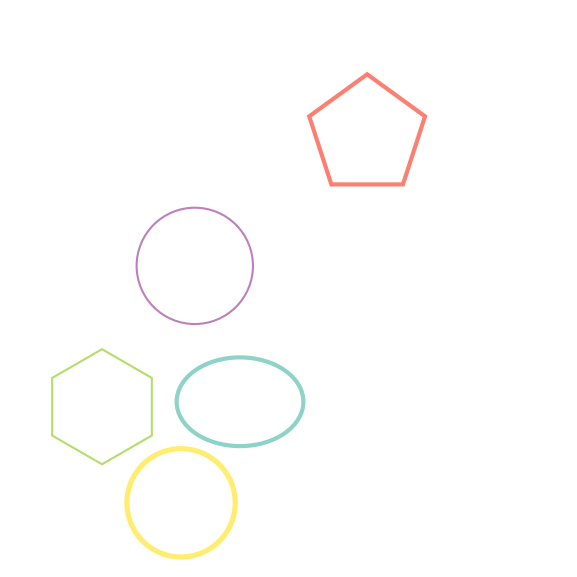[{"shape": "oval", "thickness": 2, "radius": 0.55, "center": [0.416, 0.303]}, {"shape": "pentagon", "thickness": 2, "radius": 0.53, "center": [0.636, 0.765]}, {"shape": "hexagon", "thickness": 1, "radius": 0.5, "center": [0.177, 0.295]}, {"shape": "circle", "thickness": 1, "radius": 0.5, "center": [0.337, 0.539]}, {"shape": "circle", "thickness": 2.5, "radius": 0.47, "center": [0.314, 0.128]}]